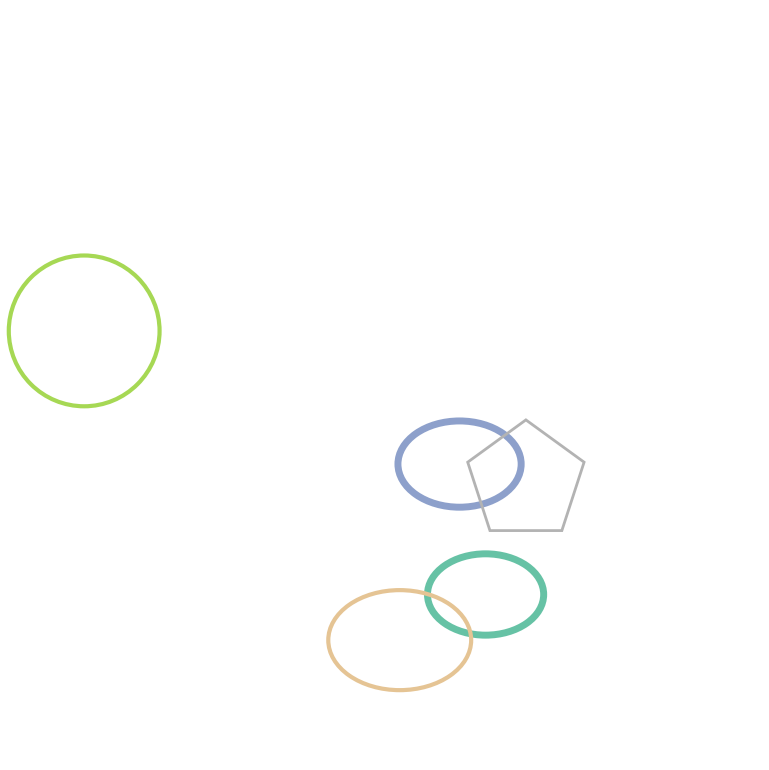[{"shape": "oval", "thickness": 2.5, "radius": 0.38, "center": [0.631, 0.228]}, {"shape": "oval", "thickness": 2.5, "radius": 0.4, "center": [0.597, 0.397]}, {"shape": "circle", "thickness": 1.5, "radius": 0.49, "center": [0.109, 0.57]}, {"shape": "oval", "thickness": 1.5, "radius": 0.46, "center": [0.519, 0.169]}, {"shape": "pentagon", "thickness": 1, "radius": 0.4, "center": [0.683, 0.375]}]